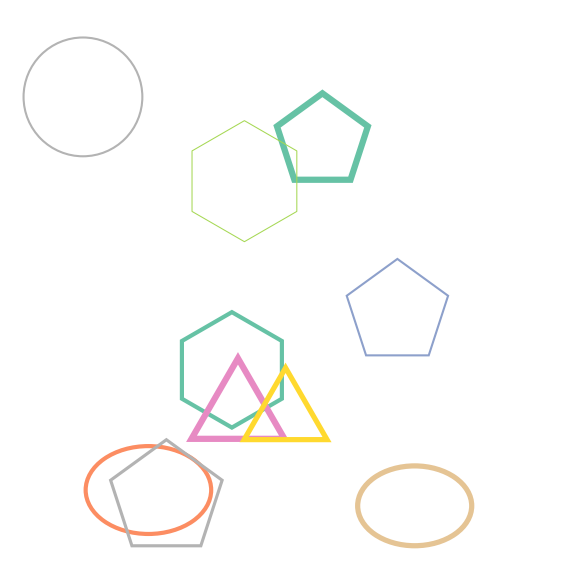[{"shape": "hexagon", "thickness": 2, "radius": 0.5, "center": [0.402, 0.359]}, {"shape": "pentagon", "thickness": 3, "radius": 0.41, "center": [0.558, 0.755]}, {"shape": "oval", "thickness": 2, "radius": 0.54, "center": [0.257, 0.151]}, {"shape": "pentagon", "thickness": 1, "radius": 0.46, "center": [0.688, 0.458]}, {"shape": "triangle", "thickness": 3, "radius": 0.46, "center": [0.412, 0.286]}, {"shape": "hexagon", "thickness": 0.5, "radius": 0.52, "center": [0.423, 0.685]}, {"shape": "triangle", "thickness": 2.5, "radius": 0.41, "center": [0.495, 0.279]}, {"shape": "oval", "thickness": 2.5, "radius": 0.49, "center": [0.718, 0.123]}, {"shape": "circle", "thickness": 1, "radius": 0.51, "center": [0.144, 0.831]}, {"shape": "pentagon", "thickness": 1.5, "radius": 0.51, "center": [0.288, 0.136]}]